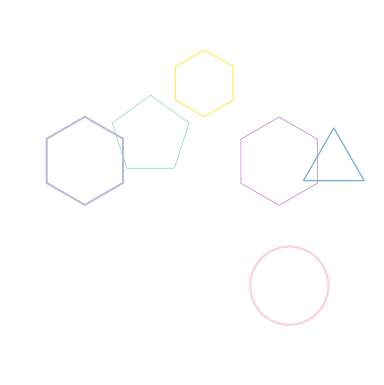[{"shape": "pentagon", "thickness": 0.5, "radius": 0.52, "center": [0.391, 0.648]}, {"shape": "hexagon", "thickness": 1.5, "radius": 0.57, "center": [0.22, 0.582]}, {"shape": "triangle", "thickness": 1, "radius": 0.46, "center": [0.867, 0.576]}, {"shape": "circle", "thickness": 1.5, "radius": 0.51, "center": [0.752, 0.258]}, {"shape": "hexagon", "thickness": 0.5, "radius": 0.57, "center": [0.725, 0.581]}, {"shape": "hexagon", "thickness": 1, "radius": 0.43, "center": [0.53, 0.784]}]